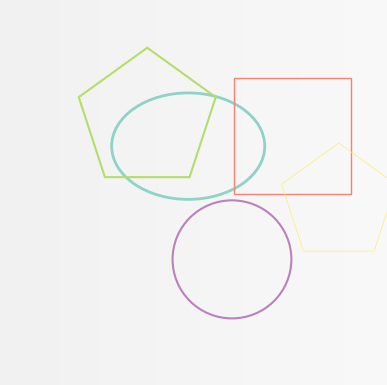[{"shape": "oval", "thickness": 2, "radius": 0.99, "center": [0.486, 0.62]}, {"shape": "square", "thickness": 1, "radius": 0.75, "center": [0.756, 0.646]}, {"shape": "pentagon", "thickness": 1.5, "radius": 0.93, "center": [0.38, 0.69]}, {"shape": "circle", "thickness": 1.5, "radius": 0.77, "center": [0.599, 0.326]}, {"shape": "pentagon", "thickness": 0.5, "radius": 0.78, "center": [0.874, 0.473]}]